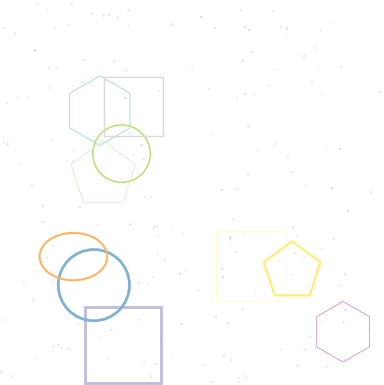[{"shape": "hexagon", "thickness": 0.5, "radius": 0.45, "center": [0.259, 0.713]}, {"shape": "square", "thickness": 0.5, "radius": 0.45, "center": [0.651, 0.31]}, {"shape": "square", "thickness": 2, "radius": 0.49, "center": [0.319, 0.105]}, {"shape": "circle", "thickness": 2, "radius": 0.46, "center": [0.244, 0.259]}, {"shape": "oval", "thickness": 1.5, "radius": 0.44, "center": [0.191, 0.334]}, {"shape": "circle", "thickness": 1, "radius": 0.37, "center": [0.316, 0.601]}, {"shape": "square", "thickness": 1, "radius": 0.38, "center": [0.347, 0.723]}, {"shape": "hexagon", "thickness": 0.5, "radius": 0.39, "center": [0.891, 0.138]}, {"shape": "pentagon", "thickness": 0.5, "radius": 0.44, "center": [0.268, 0.546]}, {"shape": "pentagon", "thickness": 1.5, "radius": 0.39, "center": [0.759, 0.295]}]